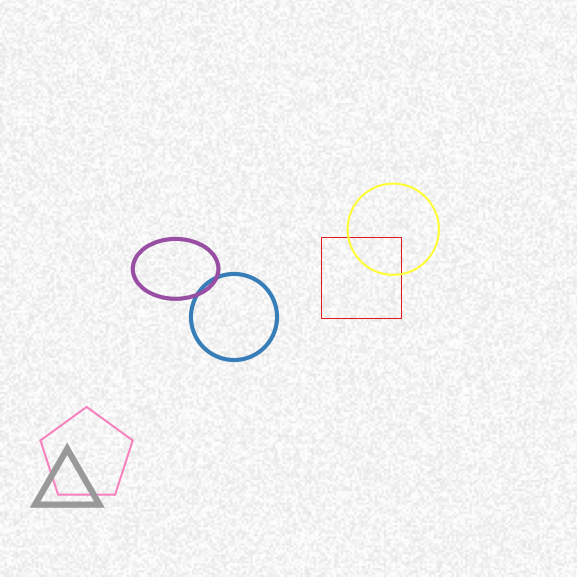[{"shape": "square", "thickness": 0.5, "radius": 0.35, "center": [0.625, 0.518]}, {"shape": "circle", "thickness": 2, "radius": 0.37, "center": [0.405, 0.45]}, {"shape": "oval", "thickness": 2, "radius": 0.37, "center": [0.304, 0.534]}, {"shape": "circle", "thickness": 1, "radius": 0.4, "center": [0.681, 0.602]}, {"shape": "pentagon", "thickness": 1, "radius": 0.42, "center": [0.15, 0.211]}, {"shape": "triangle", "thickness": 3, "radius": 0.32, "center": [0.116, 0.157]}]